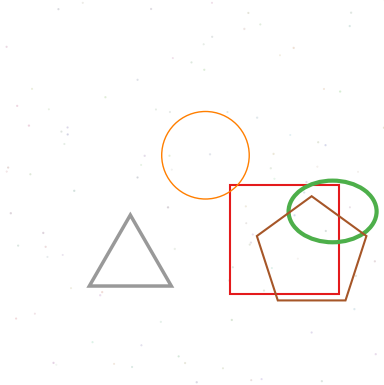[{"shape": "square", "thickness": 1.5, "radius": 0.71, "center": [0.739, 0.378]}, {"shape": "oval", "thickness": 3, "radius": 0.57, "center": [0.864, 0.451]}, {"shape": "circle", "thickness": 1, "radius": 0.57, "center": [0.534, 0.597]}, {"shape": "pentagon", "thickness": 1.5, "radius": 0.75, "center": [0.809, 0.341]}, {"shape": "triangle", "thickness": 2.5, "radius": 0.61, "center": [0.339, 0.319]}]